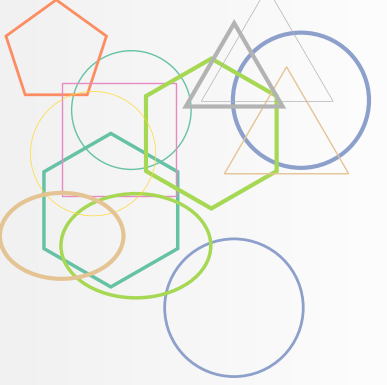[{"shape": "circle", "thickness": 1, "radius": 0.77, "center": [0.339, 0.714]}, {"shape": "hexagon", "thickness": 2.5, "radius": 1.0, "center": [0.286, 0.454]}, {"shape": "pentagon", "thickness": 2, "radius": 0.68, "center": [0.145, 0.864]}, {"shape": "circle", "thickness": 3, "radius": 0.88, "center": [0.777, 0.74]}, {"shape": "circle", "thickness": 2, "radius": 0.89, "center": [0.604, 0.201]}, {"shape": "square", "thickness": 1, "radius": 0.73, "center": [0.308, 0.638]}, {"shape": "oval", "thickness": 2.5, "radius": 0.97, "center": [0.351, 0.362]}, {"shape": "hexagon", "thickness": 3, "radius": 0.97, "center": [0.545, 0.653]}, {"shape": "circle", "thickness": 0.5, "radius": 0.81, "center": [0.24, 0.601]}, {"shape": "oval", "thickness": 3, "radius": 0.8, "center": [0.159, 0.387]}, {"shape": "triangle", "thickness": 1, "radius": 0.93, "center": [0.739, 0.641]}, {"shape": "triangle", "thickness": 3, "radius": 0.72, "center": [0.604, 0.795]}, {"shape": "triangle", "thickness": 0.5, "radius": 0.98, "center": [0.689, 0.835]}]